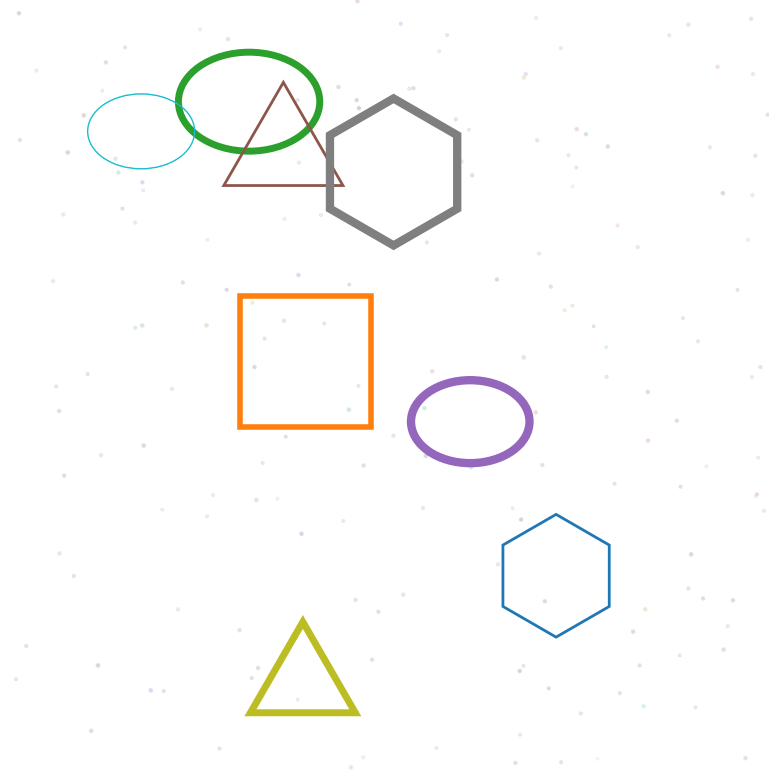[{"shape": "hexagon", "thickness": 1, "radius": 0.4, "center": [0.722, 0.252]}, {"shape": "square", "thickness": 2, "radius": 0.43, "center": [0.397, 0.53]}, {"shape": "oval", "thickness": 2.5, "radius": 0.46, "center": [0.324, 0.868]}, {"shape": "oval", "thickness": 3, "radius": 0.38, "center": [0.611, 0.452]}, {"shape": "triangle", "thickness": 1, "radius": 0.45, "center": [0.368, 0.804]}, {"shape": "hexagon", "thickness": 3, "radius": 0.48, "center": [0.511, 0.777]}, {"shape": "triangle", "thickness": 2.5, "radius": 0.39, "center": [0.393, 0.114]}, {"shape": "oval", "thickness": 0.5, "radius": 0.35, "center": [0.183, 0.829]}]